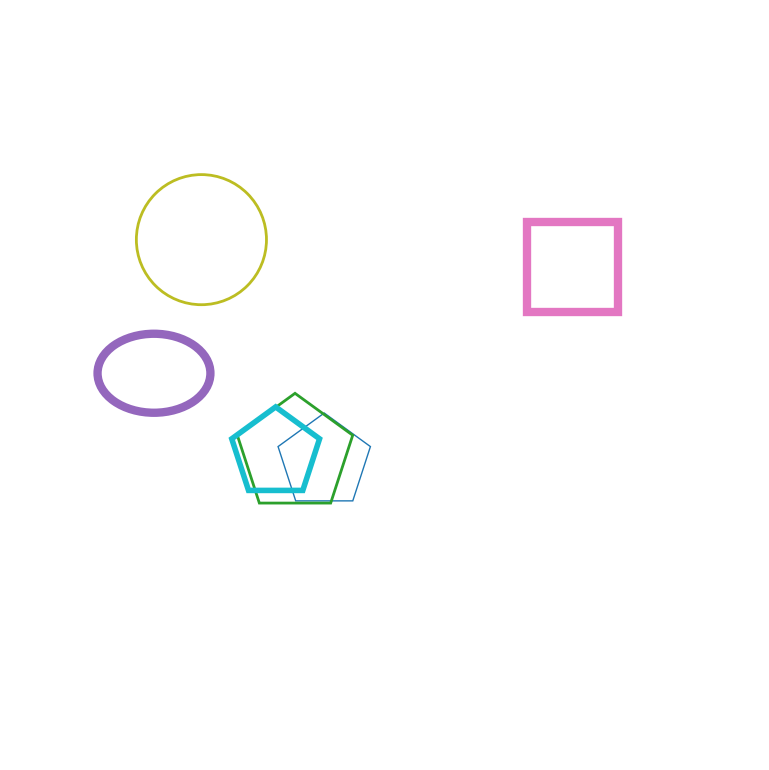[{"shape": "pentagon", "thickness": 0.5, "radius": 0.32, "center": [0.421, 0.401]}, {"shape": "pentagon", "thickness": 1, "radius": 0.39, "center": [0.383, 0.41]}, {"shape": "oval", "thickness": 3, "radius": 0.37, "center": [0.2, 0.515]}, {"shape": "square", "thickness": 3, "radius": 0.29, "center": [0.744, 0.653]}, {"shape": "circle", "thickness": 1, "radius": 0.42, "center": [0.262, 0.689]}, {"shape": "pentagon", "thickness": 2, "radius": 0.3, "center": [0.358, 0.412]}]